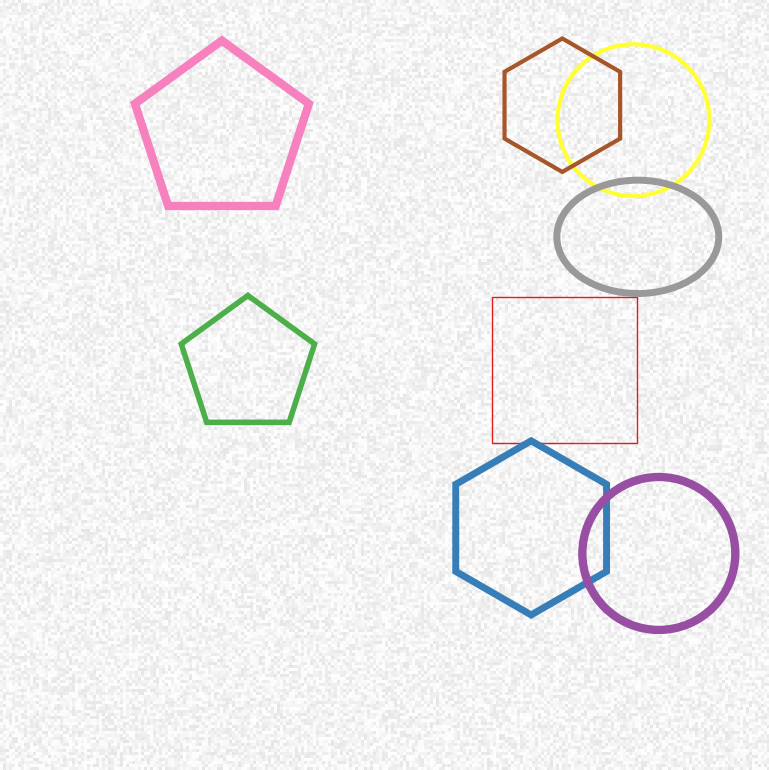[{"shape": "square", "thickness": 0.5, "radius": 0.47, "center": [0.733, 0.519]}, {"shape": "hexagon", "thickness": 2.5, "radius": 0.57, "center": [0.69, 0.314]}, {"shape": "pentagon", "thickness": 2, "radius": 0.46, "center": [0.322, 0.525]}, {"shape": "circle", "thickness": 3, "radius": 0.5, "center": [0.856, 0.281]}, {"shape": "circle", "thickness": 1.5, "radius": 0.49, "center": [0.823, 0.844]}, {"shape": "hexagon", "thickness": 1.5, "radius": 0.43, "center": [0.73, 0.863]}, {"shape": "pentagon", "thickness": 3, "radius": 0.59, "center": [0.288, 0.829]}, {"shape": "oval", "thickness": 2.5, "radius": 0.53, "center": [0.828, 0.692]}]